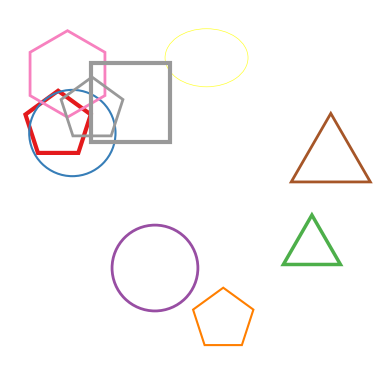[{"shape": "pentagon", "thickness": 3, "radius": 0.45, "center": [0.151, 0.675]}, {"shape": "circle", "thickness": 1.5, "radius": 0.56, "center": [0.188, 0.654]}, {"shape": "triangle", "thickness": 2.5, "radius": 0.43, "center": [0.81, 0.356]}, {"shape": "circle", "thickness": 2, "radius": 0.56, "center": [0.403, 0.304]}, {"shape": "pentagon", "thickness": 1.5, "radius": 0.41, "center": [0.58, 0.17]}, {"shape": "oval", "thickness": 0.5, "radius": 0.54, "center": [0.536, 0.85]}, {"shape": "triangle", "thickness": 2, "radius": 0.59, "center": [0.859, 0.587]}, {"shape": "hexagon", "thickness": 2, "radius": 0.56, "center": [0.175, 0.808]}, {"shape": "square", "thickness": 3, "radius": 0.51, "center": [0.339, 0.733]}, {"shape": "pentagon", "thickness": 2, "radius": 0.42, "center": [0.239, 0.715]}]